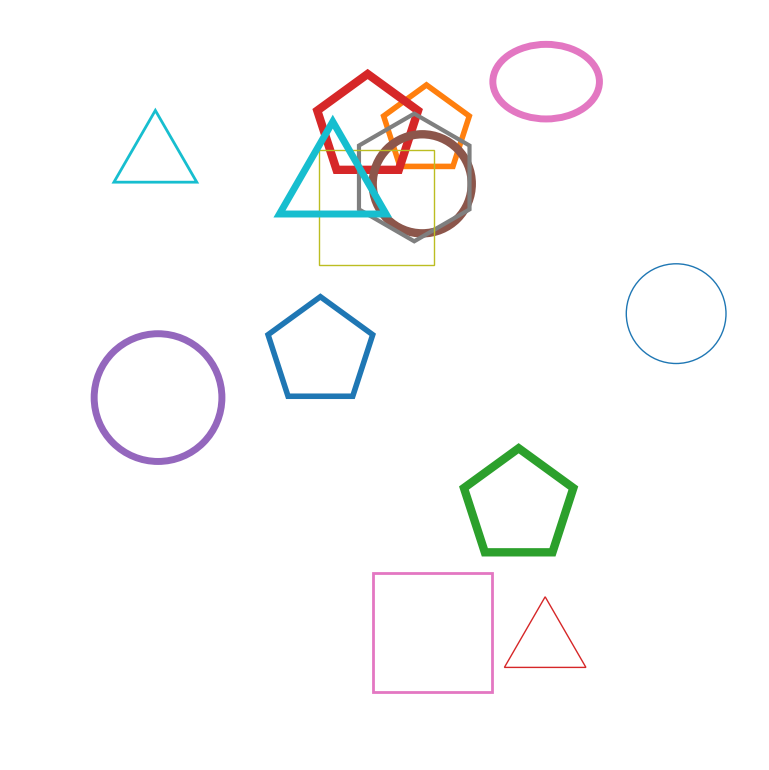[{"shape": "pentagon", "thickness": 2, "radius": 0.36, "center": [0.416, 0.543]}, {"shape": "circle", "thickness": 0.5, "radius": 0.32, "center": [0.878, 0.593]}, {"shape": "pentagon", "thickness": 2, "radius": 0.29, "center": [0.554, 0.831]}, {"shape": "pentagon", "thickness": 3, "radius": 0.37, "center": [0.674, 0.343]}, {"shape": "triangle", "thickness": 0.5, "radius": 0.31, "center": [0.708, 0.164]}, {"shape": "pentagon", "thickness": 3, "radius": 0.34, "center": [0.477, 0.835]}, {"shape": "circle", "thickness": 2.5, "radius": 0.41, "center": [0.205, 0.484]}, {"shape": "circle", "thickness": 3, "radius": 0.32, "center": [0.548, 0.761]}, {"shape": "oval", "thickness": 2.5, "radius": 0.35, "center": [0.709, 0.894]}, {"shape": "square", "thickness": 1, "radius": 0.39, "center": [0.562, 0.178]}, {"shape": "hexagon", "thickness": 1.5, "radius": 0.41, "center": [0.538, 0.77]}, {"shape": "square", "thickness": 0.5, "radius": 0.37, "center": [0.489, 0.73]}, {"shape": "triangle", "thickness": 2.5, "radius": 0.4, "center": [0.432, 0.762]}, {"shape": "triangle", "thickness": 1, "radius": 0.31, "center": [0.202, 0.794]}]